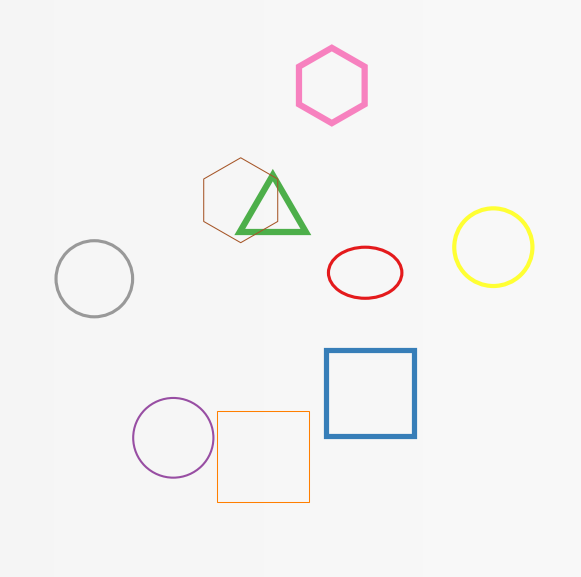[{"shape": "oval", "thickness": 1.5, "radius": 0.32, "center": [0.628, 0.527]}, {"shape": "square", "thickness": 2.5, "radius": 0.38, "center": [0.636, 0.319]}, {"shape": "triangle", "thickness": 3, "radius": 0.33, "center": [0.469, 0.63]}, {"shape": "circle", "thickness": 1, "radius": 0.35, "center": [0.298, 0.241]}, {"shape": "square", "thickness": 0.5, "radius": 0.39, "center": [0.453, 0.208]}, {"shape": "circle", "thickness": 2, "radius": 0.34, "center": [0.849, 0.571]}, {"shape": "hexagon", "thickness": 0.5, "radius": 0.37, "center": [0.414, 0.652]}, {"shape": "hexagon", "thickness": 3, "radius": 0.33, "center": [0.571, 0.851]}, {"shape": "circle", "thickness": 1.5, "radius": 0.33, "center": [0.162, 0.516]}]